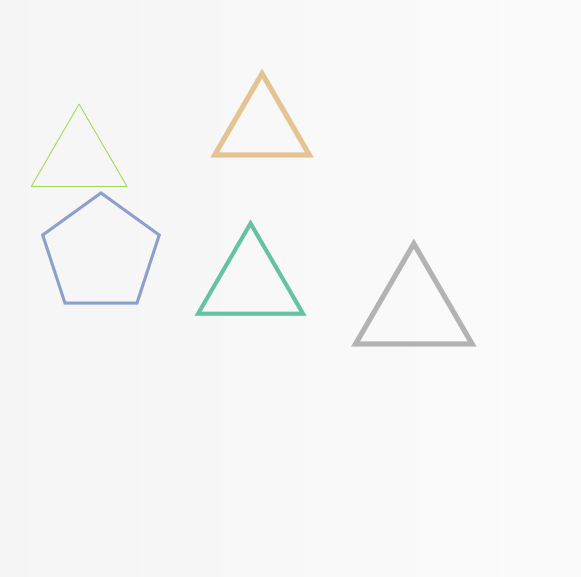[{"shape": "triangle", "thickness": 2, "radius": 0.52, "center": [0.431, 0.508]}, {"shape": "pentagon", "thickness": 1.5, "radius": 0.53, "center": [0.174, 0.56]}, {"shape": "triangle", "thickness": 0.5, "radius": 0.48, "center": [0.136, 0.724]}, {"shape": "triangle", "thickness": 2.5, "radius": 0.47, "center": [0.451, 0.778]}, {"shape": "triangle", "thickness": 2.5, "radius": 0.58, "center": [0.712, 0.461]}]